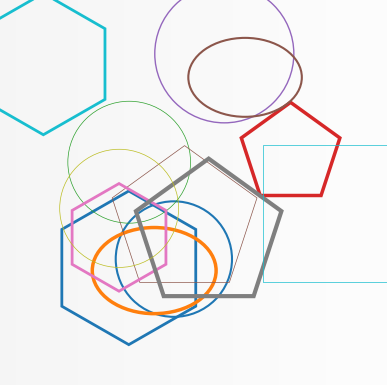[{"shape": "hexagon", "thickness": 2, "radius": 1.0, "center": [0.332, 0.304]}, {"shape": "circle", "thickness": 1.5, "radius": 0.75, "center": [0.449, 0.327]}, {"shape": "oval", "thickness": 2.5, "radius": 0.8, "center": [0.398, 0.297]}, {"shape": "circle", "thickness": 0.5, "radius": 0.79, "center": [0.333, 0.579]}, {"shape": "pentagon", "thickness": 2.5, "radius": 0.67, "center": [0.75, 0.6]}, {"shape": "circle", "thickness": 1, "radius": 0.9, "center": [0.579, 0.86]}, {"shape": "oval", "thickness": 1.5, "radius": 0.73, "center": [0.632, 0.799]}, {"shape": "pentagon", "thickness": 0.5, "radius": 0.98, "center": [0.476, 0.425]}, {"shape": "hexagon", "thickness": 2, "radius": 0.7, "center": [0.307, 0.383]}, {"shape": "pentagon", "thickness": 3, "radius": 0.99, "center": [0.538, 0.391]}, {"shape": "circle", "thickness": 0.5, "radius": 0.77, "center": [0.308, 0.459]}, {"shape": "square", "thickness": 0.5, "radius": 0.89, "center": [0.857, 0.445]}, {"shape": "hexagon", "thickness": 2, "radius": 0.92, "center": [0.112, 0.834]}]